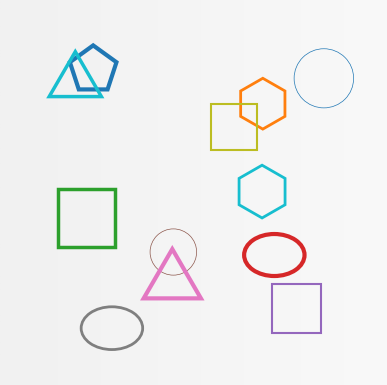[{"shape": "circle", "thickness": 0.5, "radius": 0.38, "center": [0.836, 0.797]}, {"shape": "pentagon", "thickness": 3, "radius": 0.32, "center": [0.24, 0.819]}, {"shape": "hexagon", "thickness": 2, "radius": 0.33, "center": [0.678, 0.731]}, {"shape": "square", "thickness": 2.5, "radius": 0.37, "center": [0.224, 0.434]}, {"shape": "oval", "thickness": 3, "radius": 0.39, "center": [0.708, 0.338]}, {"shape": "square", "thickness": 1.5, "radius": 0.32, "center": [0.764, 0.2]}, {"shape": "circle", "thickness": 0.5, "radius": 0.3, "center": [0.447, 0.345]}, {"shape": "triangle", "thickness": 3, "radius": 0.43, "center": [0.445, 0.268]}, {"shape": "oval", "thickness": 2, "radius": 0.4, "center": [0.289, 0.148]}, {"shape": "square", "thickness": 1.5, "radius": 0.3, "center": [0.604, 0.671]}, {"shape": "triangle", "thickness": 2.5, "radius": 0.39, "center": [0.194, 0.788]}, {"shape": "hexagon", "thickness": 2, "radius": 0.34, "center": [0.676, 0.502]}]